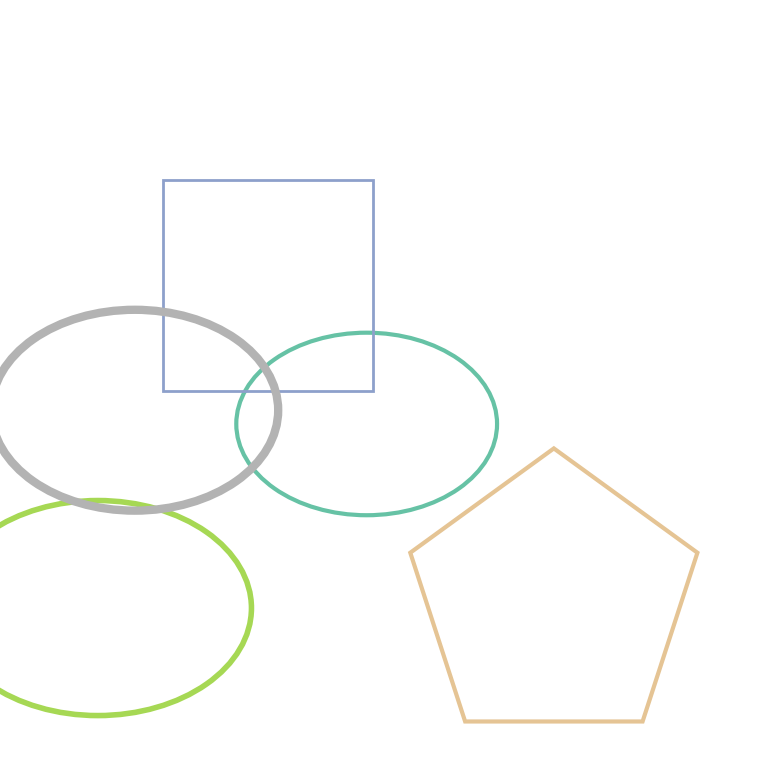[{"shape": "oval", "thickness": 1.5, "radius": 0.85, "center": [0.476, 0.449]}, {"shape": "square", "thickness": 1, "radius": 0.68, "center": [0.348, 0.629]}, {"shape": "oval", "thickness": 2, "radius": 1.0, "center": [0.127, 0.21]}, {"shape": "pentagon", "thickness": 1.5, "radius": 0.98, "center": [0.719, 0.222]}, {"shape": "oval", "thickness": 3, "radius": 0.93, "center": [0.175, 0.467]}]